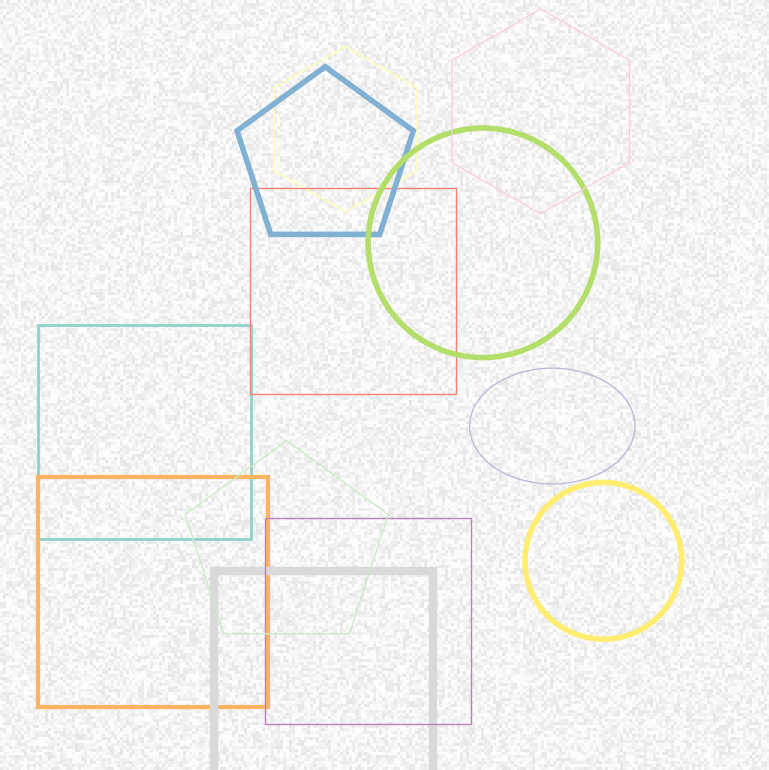[{"shape": "square", "thickness": 1, "radius": 0.69, "center": [0.188, 0.439]}, {"shape": "hexagon", "thickness": 0.5, "radius": 0.54, "center": [0.449, 0.832]}, {"shape": "oval", "thickness": 0.5, "radius": 0.54, "center": [0.717, 0.447]}, {"shape": "square", "thickness": 0.5, "radius": 0.67, "center": [0.459, 0.623]}, {"shape": "pentagon", "thickness": 2, "radius": 0.6, "center": [0.422, 0.793]}, {"shape": "square", "thickness": 1.5, "radius": 0.75, "center": [0.199, 0.231]}, {"shape": "circle", "thickness": 2, "radius": 0.75, "center": [0.627, 0.685]}, {"shape": "hexagon", "thickness": 0.5, "radius": 0.67, "center": [0.702, 0.855]}, {"shape": "square", "thickness": 3, "radius": 0.71, "center": [0.42, 0.116]}, {"shape": "square", "thickness": 0.5, "radius": 0.67, "center": [0.478, 0.194]}, {"shape": "pentagon", "thickness": 0.5, "radius": 0.69, "center": [0.372, 0.289]}, {"shape": "circle", "thickness": 2, "radius": 0.51, "center": [0.784, 0.272]}]